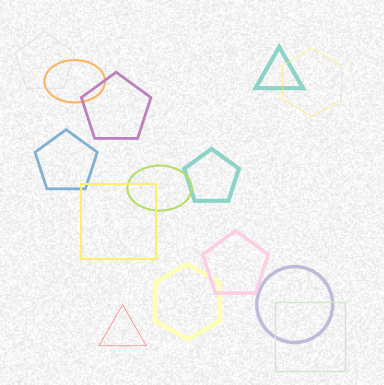[{"shape": "triangle", "thickness": 3, "radius": 0.36, "center": [0.725, 0.807]}, {"shape": "pentagon", "thickness": 3, "radius": 0.37, "center": [0.55, 0.539]}, {"shape": "hexagon", "thickness": 3, "radius": 0.49, "center": [0.487, 0.216]}, {"shape": "circle", "thickness": 2.5, "radius": 0.49, "center": [0.766, 0.209]}, {"shape": "triangle", "thickness": 0.5, "radius": 0.35, "center": [0.318, 0.138]}, {"shape": "pentagon", "thickness": 2, "radius": 0.42, "center": [0.172, 0.578]}, {"shape": "oval", "thickness": 1.5, "radius": 0.39, "center": [0.194, 0.789]}, {"shape": "oval", "thickness": 1.5, "radius": 0.42, "center": [0.415, 0.511]}, {"shape": "pentagon", "thickness": 2.5, "radius": 0.45, "center": [0.612, 0.311]}, {"shape": "pentagon", "thickness": 0.5, "radius": 0.41, "center": [0.117, 0.837]}, {"shape": "pentagon", "thickness": 2, "radius": 0.47, "center": [0.302, 0.717]}, {"shape": "square", "thickness": 1, "radius": 0.45, "center": [0.804, 0.126]}, {"shape": "hexagon", "thickness": 0.5, "radius": 0.44, "center": [0.811, 0.785]}, {"shape": "square", "thickness": 1.5, "radius": 0.49, "center": [0.308, 0.426]}]